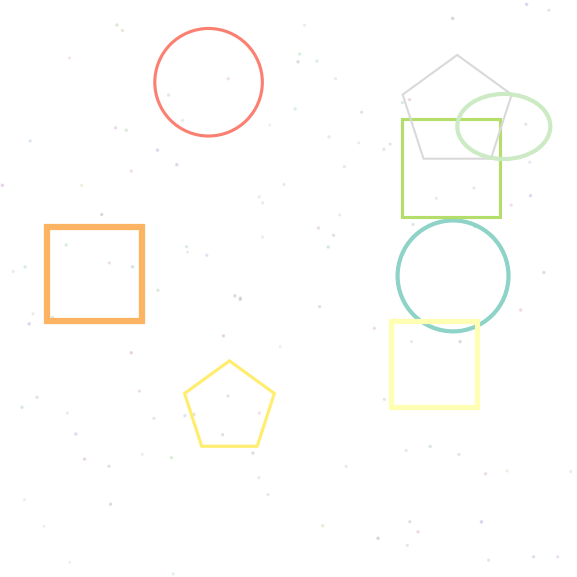[{"shape": "circle", "thickness": 2, "radius": 0.48, "center": [0.785, 0.521]}, {"shape": "square", "thickness": 2.5, "radius": 0.37, "center": [0.751, 0.369]}, {"shape": "circle", "thickness": 1.5, "radius": 0.47, "center": [0.361, 0.857]}, {"shape": "square", "thickness": 3, "radius": 0.41, "center": [0.164, 0.525]}, {"shape": "square", "thickness": 1.5, "radius": 0.42, "center": [0.781, 0.708]}, {"shape": "pentagon", "thickness": 1, "radius": 0.5, "center": [0.792, 0.805]}, {"shape": "oval", "thickness": 2, "radius": 0.4, "center": [0.872, 0.78]}, {"shape": "pentagon", "thickness": 1.5, "radius": 0.41, "center": [0.397, 0.293]}]